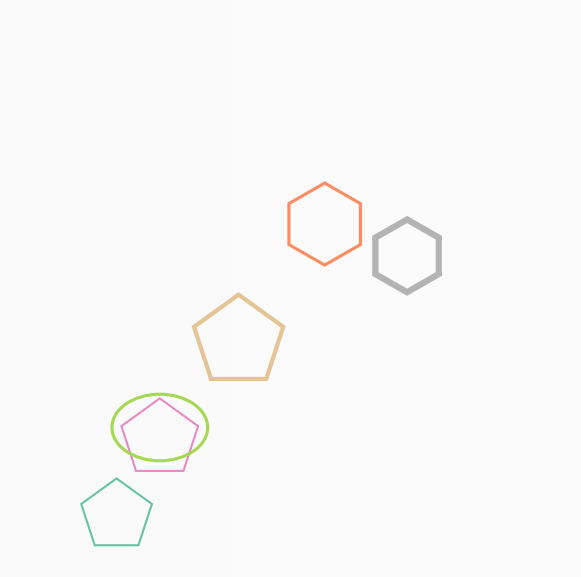[{"shape": "pentagon", "thickness": 1, "radius": 0.32, "center": [0.201, 0.107]}, {"shape": "hexagon", "thickness": 1.5, "radius": 0.36, "center": [0.559, 0.611]}, {"shape": "pentagon", "thickness": 1, "radius": 0.35, "center": [0.275, 0.24]}, {"shape": "oval", "thickness": 1.5, "radius": 0.41, "center": [0.275, 0.259]}, {"shape": "pentagon", "thickness": 2, "radius": 0.4, "center": [0.411, 0.408]}, {"shape": "hexagon", "thickness": 3, "radius": 0.31, "center": [0.7, 0.556]}]